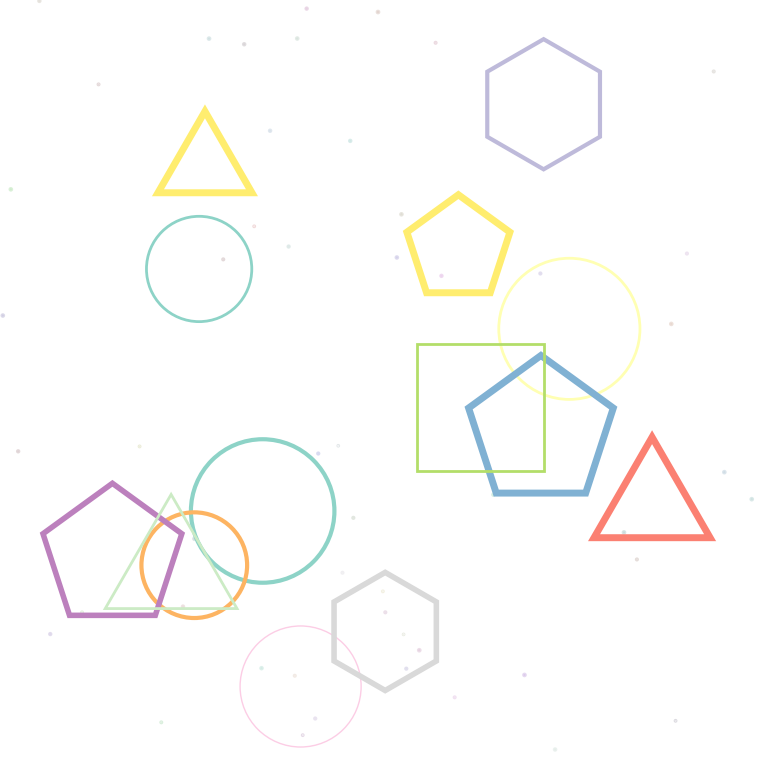[{"shape": "circle", "thickness": 1.5, "radius": 0.47, "center": [0.341, 0.336]}, {"shape": "circle", "thickness": 1, "radius": 0.34, "center": [0.259, 0.651]}, {"shape": "circle", "thickness": 1, "radius": 0.46, "center": [0.739, 0.573]}, {"shape": "hexagon", "thickness": 1.5, "radius": 0.42, "center": [0.706, 0.865]}, {"shape": "triangle", "thickness": 2.5, "radius": 0.44, "center": [0.847, 0.345]}, {"shape": "pentagon", "thickness": 2.5, "radius": 0.49, "center": [0.703, 0.44]}, {"shape": "circle", "thickness": 1.5, "radius": 0.34, "center": [0.252, 0.266]}, {"shape": "square", "thickness": 1, "radius": 0.41, "center": [0.625, 0.471]}, {"shape": "circle", "thickness": 0.5, "radius": 0.39, "center": [0.39, 0.108]}, {"shape": "hexagon", "thickness": 2, "radius": 0.38, "center": [0.5, 0.18]}, {"shape": "pentagon", "thickness": 2, "radius": 0.47, "center": [0.146, 0.278]}, {"shape": "triangle", "thickness": 1, "radius": 0.49, "center": [0.222, 0.259]}, {"shape": "pentagon", "thickness": 2.5, "radius": 0.35, "center": [0.595, 0.677]}, {"shape": "triangle", "thickness": 2.5, "radius": 0.35, "center": [0.266, 0.785]}]